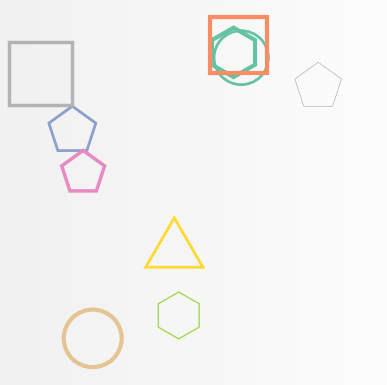[{"shape": "hexagon", "thickness": 3, "radius": 0.32, "center": [0.603, 0.864]}, {"shape": "circle", "thickness": 2, "radius": 0.35, "center": [0.622, 0.85]}, {"shape": "square", "thickness": 3, "radius": 0.36, "center": [0.615, 0.883]}, {"shape": "pentagon", "thickness": 2, "radius": 0.32, "center": [0.187, 0.66]}, {"shape": "pentagon", "thickness": 2.5, "radius": 0.29, "center": [0.215, 0.551]}, {"shape": "hexagon", "thickness": 1, "radius": 0.3, "center": [0.461, 0.181]}, {"shape": "triangle", "thickness": 2, "radius": 0.43, "center": [0.45, 0.349]}, {"shape": "circle", "thickness": 3, "radius": 0.37, "center": [0.239, 0.121]}, {"shape": "pentagon", "thickness": 0.5, "radius": 0.32, "center": [0.821, 0.775]}, {"shape": "square", "thickness": 2.5, "radius": 0.41, "center": [0.105, 0.809]}]